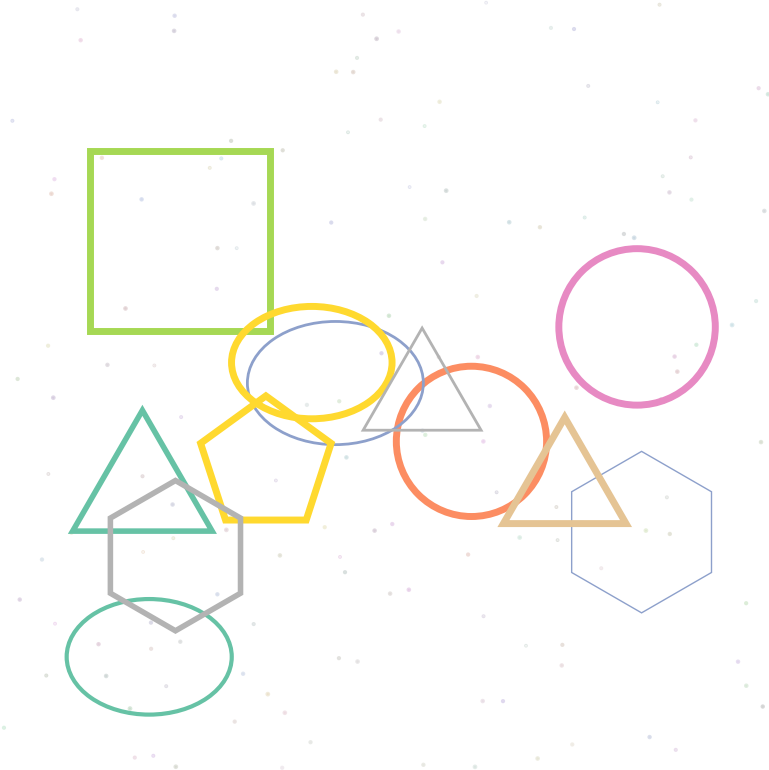[{"shape": "triangle", "thickness": 2, "radius": 0.52, "center": [0.185, 0.363]}, {"shape": "oval", "thickness": 1.5, "radius": 0.54, "center": [0.194, 0.147]}, {"shape": "circle", "thickness": 2.5, "radius": 0.49, "center": [0.612, 0.427]}, {"shape": "oval", "thickness": 1, "radius": 0.57, "center": [0.436, 0.503]}, {"shape": "hexagon", "thickness": 0.5, "radius": 0.52, "center": [0.833, 0.309]}, {"shape": "circle", "thickness": 2.5, "radius": 0.51, "center": [0.827, 0.575]}, {"shape": "square", "thickness": 2.5, "radius": 0.58, "center": [0.234, 0.687]}, {"shape": "oval", "thickness": 2.5, "radius": 0.52, "center": [0.405, 0.529]}, {"shape": "pentagon", "thickness": 2.5, "radius": 0.45, "center": [0.345, 0.397]}, {"shape": "triangle", "thickness": 2.5, "radius": 0.46, "center": [0.733, 0.366]}, {"shape": "triangle", "thickness": 1, "radius": 0.44, "center": [0.548, 0.486]}, {"shape": "hexagon", "thickness": 2, "radius": 0.49, "center": [0.228, 0.278]}]